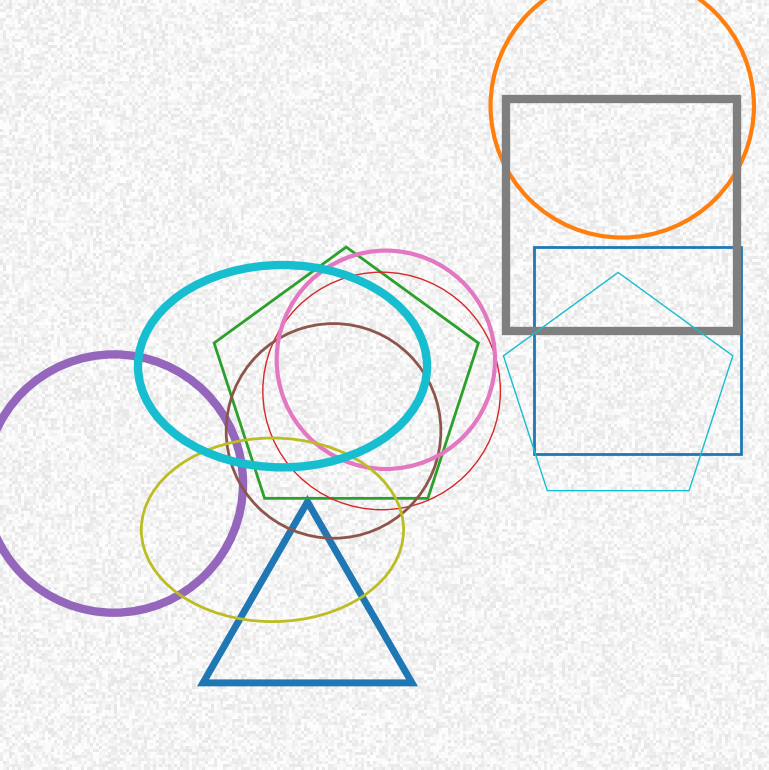[{"shape": "triangle", "thickness": 2.5, "radius": 0.78, "center": [0.399, 0.191]}, {"shape": "square", "thickness": 1, "radius": 0.67, "center": [0.828, 0.545]}, {"shape": "circle", "thickness": 1.5, "radius": 0.86, "center": [0.808, 0.863]}, {"shape": "pentagon", "thickness": 1, "radius": 0.9, "center": [0.45, 0.499]}, {"shape": "circle", "thickness": 0.5, "radius": 0.77, "center": [0.496, 0.492]}, {"shape": "circle", "thickness": 3, "radius": 0.84, "center": [0.148, 0.372]}, {"shape": "circle", "thickness": 1, "radius": 0.7, "center": [0.433, 0.44]}, {"shape": "circle", "thickness": 1.5, "radius": 0.71, "center": [0.501, 0.533]}, {"shape": "square", "thickness": 3, "radius": 0.75, "center": [0.807, 0.721]}, {"shape": "oval", "thickness": 1, "radius": 0.85, "center": [0.354, 0.312]}, {"shape": "pentagon", "thickness": 0.5, "radius": 0.78, "center": [0.803, 0.49]}, {"shape": "oval", "thickness": 3, "radius": 0.94, "center": [0.367, 0.524]}]